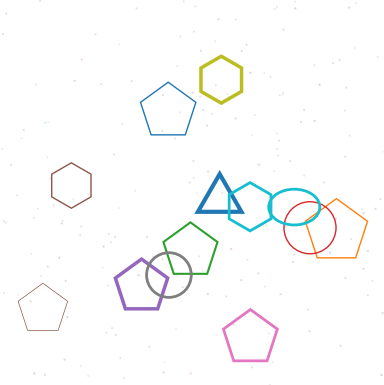[{"shape": "triangle", "thickness": 3, "radius": 0.33, "center": [0.571, 0.483]}, {"shape": "pentagon", "thickness": 1, "radius": 0.38, "center": [0.437, 0.711]}, {"shape": "pentagon", "thickness": 1, "radius": 0.42, "center": [0.874, 0.399]}, {"shape": "pentagon", "thickness": 1.5, "radius": 0.37, "center": [0.495, 0.349]}, {"shape": "circle", "thickness": 1, "radius": 0.34, "center": [0.805, 0.408]}, {"shape": "pentagon", "thickness": 2.5, "radius": 0.36, "center": [0.368, 0.256]}, {"shape": "pentagon", "thickness": 0.5, "radius": 0.34, "center": [0.111, 0.197]}, {"shape": "hexagon", "thickness": 1, "radius": 0.29, "center": [0.185, 0.518]}, {"shape": "pentagon", "thickness": 2, "radius": 0.37, "center": [0.65, 0.122]}, {"shape": "circle", "thickness": 2, "radius": 0.29, "center": [0.439, 0.286]}, {"shape": "hexagon", "thickness": 2.5, "radius": 0.3, "center": [0.575, 0.793]}, {"shape": "hexagon", "thickness": 2, "radius": 0.31, "center": [0.65, 0.463]}, {"shape": "oval", "thickness": 2, "radius": 0.33, "center": [0.764, 0.462]}]